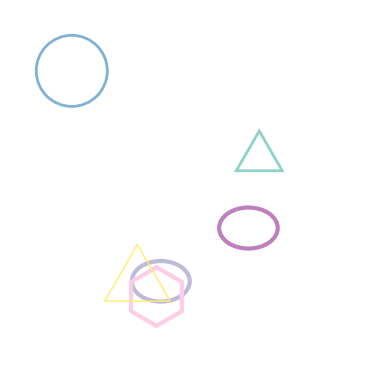[{"shape": "triangle", "thickness": 2, "radius": 0.34, "center": [0.673, 0.591]}, {"shape": "oval", "thickness": 3, "radius": 0.38, "center": [0.418, 0.269]}, {"shape": "circle", "thickness": 2, "radius": 0.46, "center": [0.186, 0.816]}, {"shape": "hexagon", "thickness": 3, "radius": 0.38, "center": [0.406, 0.23]}, {"shape": "oval", "thickness": 3, "radius": 0.38, "center": [0.645, 0.408]}, {"shape": "triangle", "thickness": 1, "radius": 0.49, "center": [0.357, 0.267]}]